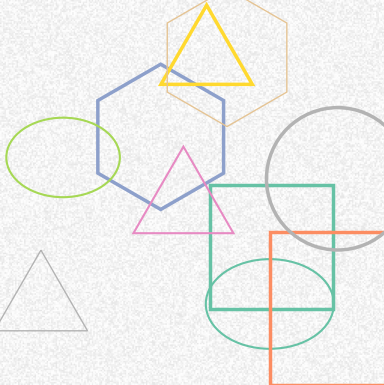[{"shape": "oval", "thickness": 1.5, "radius": 0.83, "center": [0.701, 0.21]}, {"shape": "square", "thickness": 2.5, "radius": 0.8, "center": [0.705, 0.359]}, {"shape": "square", "thickness": 2.5, "radius": 0.99, "center": [0.899, 0.198]}, {"shape": "hexagon", "thickness": 2.5, "radius": 0.94, "center": [0.417, 0.645]}, {"shape": "triangle", "thickness": 1.5, "radius": 0.75, "center": [0.476, 0.469]}, {"shape": "oval", "thickness": 1.5, "radius": 0.74, "center": [0.164, 0.591]}, {"shape": "triangle", "thickness": 2.5, "radius": 0.69, "center": [0.537, 0.849]}, {"shape": "hexagon", "thickness": 1, "radius": 0.9, "center": [0.59, 0.851]}, {"shape": "triangle", "thickness": 1, "radius": 0.7, "center": [0.106, 0.211]}, {"shape": "circle", "thickness": 2.5, "radius": 0.92, "center": [0.877, 0.536]}]